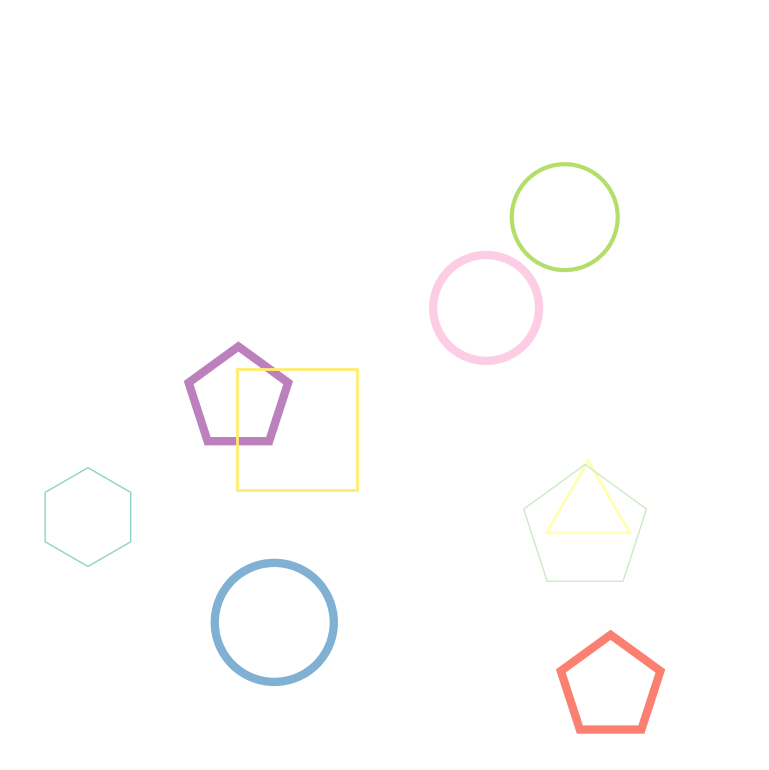[{"shape": "hexagon", "thickness": 0.5, "radius": 0.32, "center": [0.114, 0.328]}, {"shape": "triangle", "thickness": 1, "radius": 0.31, "center": [0.764, 0.339]}, {"shape": "pentagon", "thickness": 3, "radius": 0.34, "center": [0.793, 0.108]}, {"shape": "circle", "thickness": 3, "radius": 0.39, "center": [0.356, 0.192]}, {"shape": "circle", "thickness": 1.5, "radius": 0.34, "center": [0.733, 0.718]}, {"shape": "circle", "thickness": 3, "radius": 0.34, "center": [0.631, 0.6]}, {"shape": "pentagon", "thickness": 3, "radius": 0.34, "center": [0.31, 0.482]}, {"shape": "pentagon", "thickness": 0.5, "radius": 0.42, "center": [0.76, 0.313]}, {"shape": "square", "thickness": 1, "radius": 0.39, "center": [0.386, 0.442]}]